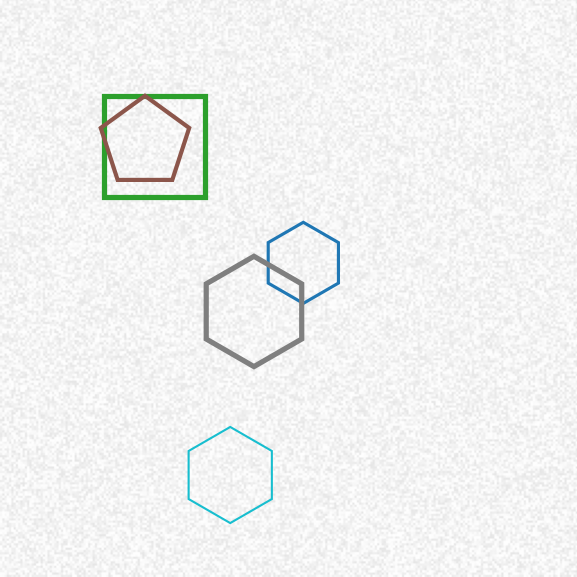[{"shape": "hexagon", "thickness": 1.5, "radius": 0.35, "center": [0.525, 0.544]}, {"shape": "square", "thickness": 2.5, "radius": 0.44, "center": [0.267, 0.745]}, {"shape": "pentagon", "thickness": 2, "radius": 0.4, "center": [0.251, 0.753]}, {"shape": "hexagon", "thickness": 2.5, "radius": 0.48, "center": [0.44, 0.46]}, {"shape": "hexagon", "thickness": 1, "radius": 0.42, "center": [0.399, 0.177]}]